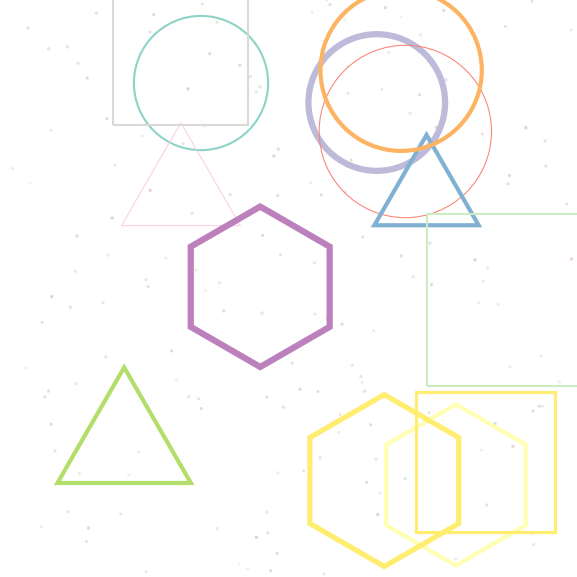[{"shape": "circle", "thickness": 1, "radius": 0.58, "center": [0.348, 0.855]}, {"shape": "hexagon", "thickness": 2, "radius": 0.7, "center": [0.789, 0.159]}, {"shape": "circle", "thickness": 3, "radius": 0.59, "center": [0.652, 0.822]}, {"shape": "circle", "thickness": 0.5, "radius": 0.75, "center": [0.702, 0.771]}, {"shape": "triangle", "thickness": 2, "radius": 0.52, "center": [0.739, 0.661]}, {"shape": "circle", "thickness": 2, "radius": 0.7, "center": [0.695, 0.877]}, {"shape": "triangle", "thickness": 2, "radius": 0.67, "center": [0.215, 0.23]}, {"shape": "triangle", "thickness": 0.5, "radius": 0.59, "center": [0.313, 0.668]}, {"shape": "square", "thickness": 1, "radius": 0.58, "center": [0.312, 0.899]}, {"shape": "hexagon", "thickness": 3, "radius": 0.69, "center": [0.451, 0.503]}, {"shape": "square", "thickness": 1, "radius": 0.74, "center": [0.888, 0.48]}, {"shape": "hexagon", "thickness": 2.5, "radius": 0.74, "center": [0.665, 0.167]}, {"shape": "square", "thickness": 1.5, "radius": 0.61, "center": [0.841, 0.199]}]